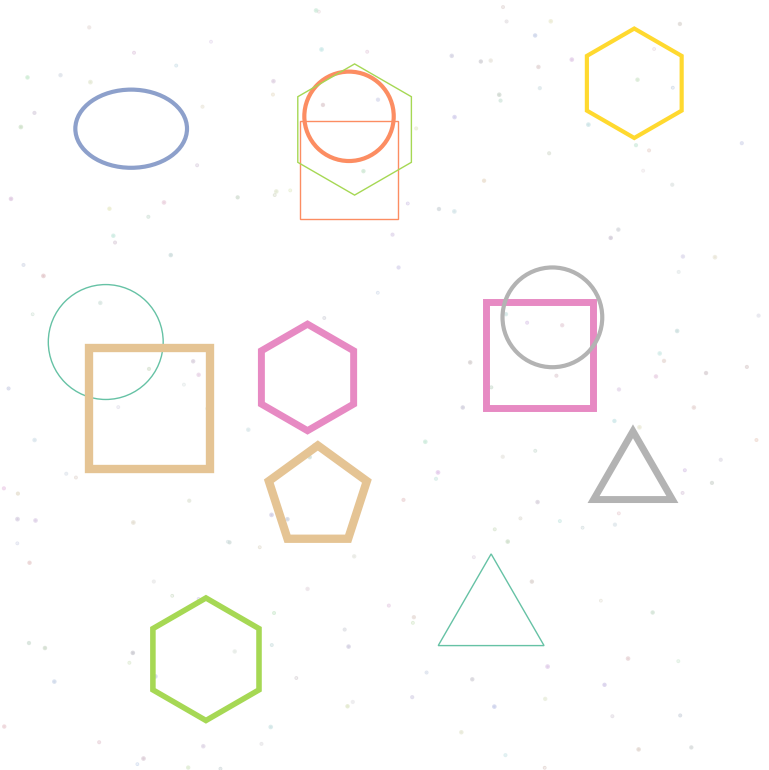[{"shape": "circle", "thickness": 0.5, "radius": 0.37, "center": [0.137, 0.556]}, {"shape": "triangle", "thickness": 0.5, "radius": 0.4, "center": [0.638, 0.201]}, {"shape": "square", "thickness": 0.5, "radius": 0.32, "center": [0.453, 0.779]}, {"shape": "circle", "thickness": 1.5, "radius": 0.29, "center": [0.453, 0.849]}, {"shape": "oval", "thickness": 1.5, "radius": 0.36, "center": [0.17, 0.833]}, {"shape": "square", "thickness": 2.5, "radius": 0.35, "center": [0.7, 0.539]}, {"shape": "hexagon", "thickness": 2.5, "radius": 0.35, "center": [0.399, 0.51]}, {"shape": "hexagon", "thickness": 2, "radius": 0.4, "center": [0.267, 0.144]}, {"shape": "hexagon", "thickness": 0.5, "radius": 0.43, "center": [0.461, 0.832]}, {"shape": "hexagon", "thickness": 1.5, "radius": 0.36, "center": [0.824, 0.892]}, {"shape": "pentagon", "thickness": 3, "radius": 0.33, "center": [0.413, 0.354]}, {"shape": "square", "thickness": 3, "radius": 0.39, "center": [0.194, 0.47]}, {"shape": "triangle", "thickness": 2.5, "radius": 0.3, "center": [0.822, 0.381]}, {"shape": "circle", "thickness": 1.5, "radius": 0.32, "center": [0.717, 0.588]}]